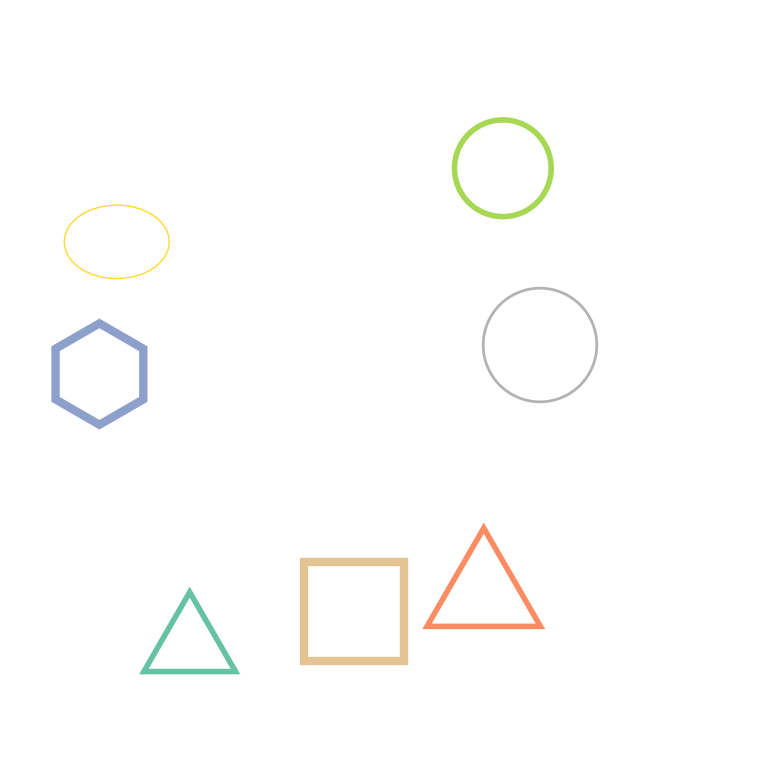[{"shape": "triangle", "thickness": 2, "radius": 0.34, "center": [0.246, 0.162]}, {"shape": "triangle", "thickness": 2, "radius": 0.43, "center": [0.628, 0.229]}, {"shape": "hexagon", "thickness": 3, "radius": 0.33, "center": [0.129, 0.514]}, {"shape": "circle", "thickness": 2, "radius": 0.31, "center": [0.653, 0.781]}, {"shape": "oval", "thickness": 0.5, "radius": 0.34, "center": [0.152, 0.686]}, {"shape": "square", "thickness": 3, "radius": 0.32, "center": [0.46, 0.206]}, {"shape": "circle", "thickness": 1, "radius": 0.37, "center": [0.701, 0.552]}]